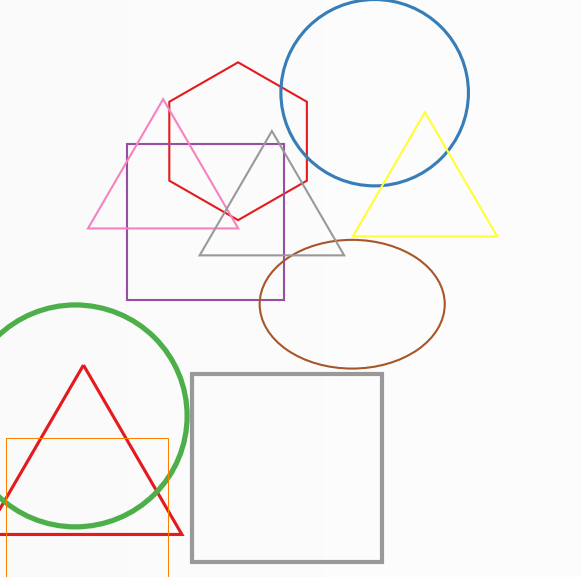[{"shape": "hexagon", "thickness": 1, "radius": 0.68, "center": [0.41, 0.755]}, {"shape": "triangle", "thickness": 1.5, "radius": 0.98, "center": [0.144, 0.171]}, {"shape": "circle", "thickness": 1.5, "radius": 0.81, "center": [0.645, 0.839]}, {"shape": "circle", "thickness": 2.5, "radius": 0.96, "center": [0.13, 0.279]}, {"shape": "square", "thickness": 1, "radius": 0.67, "center": [0.354, 0.614]}, {"shape": "square", "thickness": 0.5, "radius": 0.7, "center": [0.15, 0.101]}, {"shape": "triangle", "thickness": 1, "radius": 0.72, "center": [0.731, 0.661]}, {"shape": "oval", "thickness": 1, "radius": 0.8, "center": [0.606, 0.472]}, {"shape": "triangle", "thickness": 1, "radius": 0.75, "center": [0.281, 0.678]}, {"shape": "triangle", "thickness": 1, "radius": 0.72, "center": [0.468, 0.629]}, {"shape": "square", "thickness": 2, "radius": 0.82, "center": [0.494, 0.189]}]